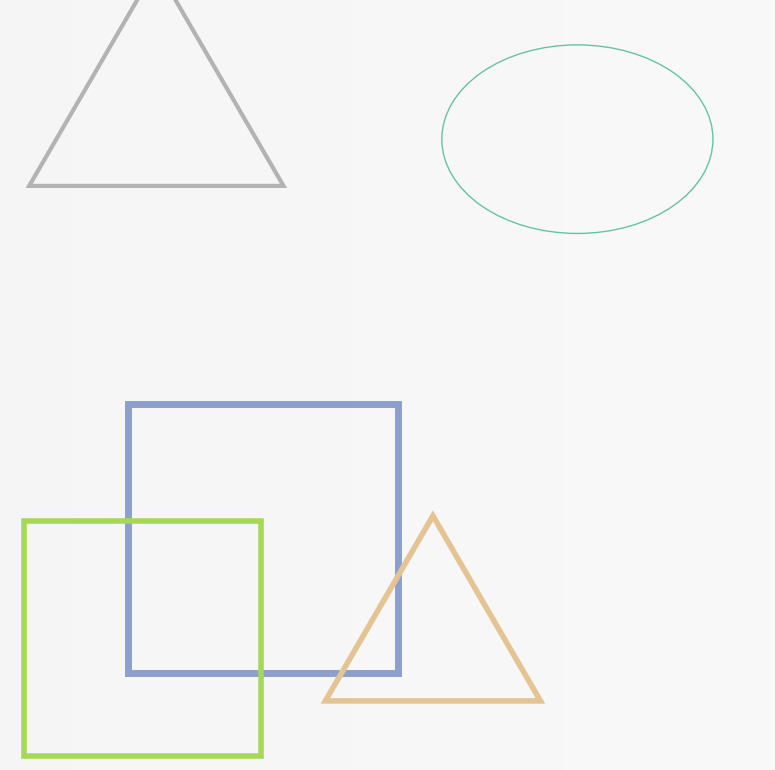[{"shape": "oval", "thickness": 0.5, "radius": 0.87, "center": [0.745, 0.819]}, {"shape": "square", "thickness": 2.5, "radius": 0.87, "center": [0.34, 0.301]}, {"shape": "square", "thickness": 2, "radius": 0.76, "center": [0.184, 0.171]}, {"shape": "triangle", "thickness": 2, "radius": 0.8, "center": [0.559, 0.17]}, {"shape": "triangle", "thickness": 1.5, "radius": 0.95, "center": [0.202, 0.853]}]